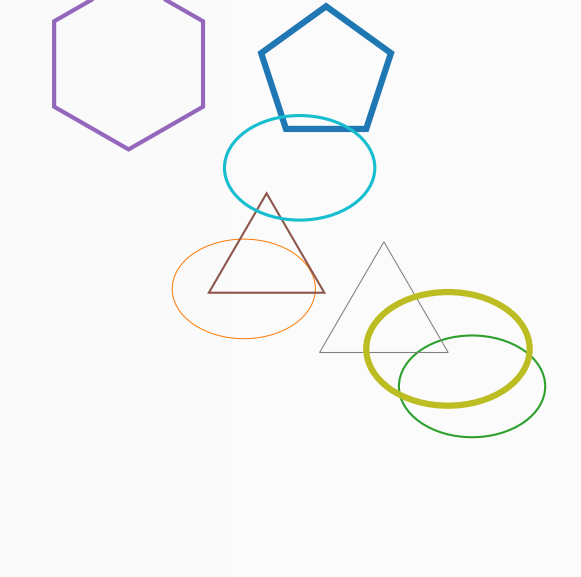[{"shape": "pentagon", "thickness": 3, "radius": 0.59, "center": [0.561, 0.871]}, {"shape": "oval", "thickness": 0.5, "radius": 0.62, "center": [0.419, 0.499]}, {"shape": "oval", "thickness": 1, "radius": 0.63, "center": [0.812, 0.33]}, {"shape": "hexagon", "thickness": 2, "radius": 0.74, "center": [0.221, 0.888]}, {"shape": "triangle", "thickness": 1, "radius": 0.57, "center": [0.459, 0.55]}, {"shape": "triangle", "thickness": 0.5, "radius": 0.64, "center": [0.66, 0.453]}, {"shape": "oval", "thickness": 3, "radius": 0.7, "center": [0.771, 0.395]}, {"shape": "oval", "thickness": 1.5, "radius": 0.65, "center": [0.515, 0.709]}]